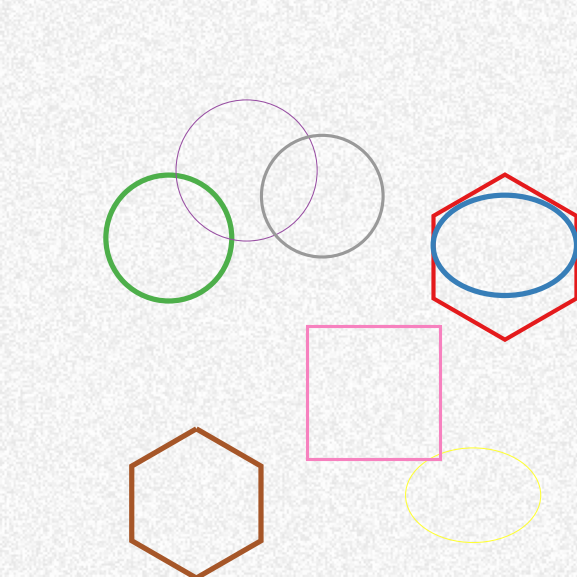[{"shape": "hexagon", "thickness": 2, "radius": 0.71, "center": [0.874, 0.554]}, {"shape": "oval", "thickness": 2.5, "radius": 0.62, "center": [0.874, 0.574]}, {"shape": "circle", "thickness": 2.5, "radius": 0.55, "center": [0.292, 0.587]}, {"shape": "circle", "thickness": 0.5, "radius": 0.61, "center": [0.427, 0.704]}, {"shape": "oval", "thickness": 0.5, "radius": 0.59, "center": [0.819, 0.142]}, {"shape": "hexagon", "thickness": 2.5, "radius": 0.65, "center": [0.34, 0.127]}, {"shape": "square", "thickness": 1.5, "radius": 0.57, "center": [0.646, 0.32]}, {"shape": "circle", "thickness": 1.5, "radius": 0.53, "center": [0.558, 0.659]}]